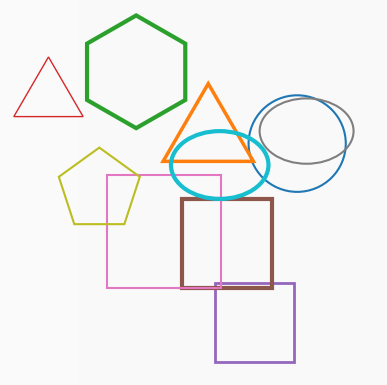[{"shape": "circle", "thickness": 1.5, "radius": 0.63, "center": [0.767, 0.627]}, {"shape": "triangle", "thickness": 2.5, "radius": 0.67, "center": [0.537, 0.648]}, {"shape": "hexagon", "thickness": 3, "radius": 0.73, "center": [0.351, 0.814]}, {"shape": "triangle", "thickness": 1, "radius": 0.52, "center": [0.125, 0.749]}, {"shape": "square", "thickness": 2, "radius": 0.51, "center": [0.657, 0.162]}, {"shape": "square", "thickness": 3, "radius": 0.58, "center": [0.586, 0.368]}, {"shape": "square", "thickness": 1.5, "radius": 0.73, "center": [0.423, 0.398]}, {"shape": "oval", "thickness": 1.5, "radius": 0.61, "center": [0.791, 0.66]}, {"shape": "pentagon", "thickness": 1.5, "radius": 0.55, "center": [0.256, 0.507]}, {"shape": "oval", "thickness": 3, "radius": 0.63, "center": [0.567, 0.571]}]